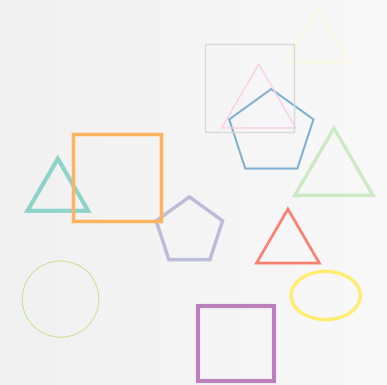[{"shape": "triangle", "thickness": 3, "radius": 0.45, "center": [0.149, 0.498]}, {"shape": "triangle", "thickness": 0.5, "radius": 0.46, "center": [0.82, 0.885]}, {"shape": "pentagon", "thickness": 2.5, "radius": 0.45, "center": [0.489, 0.399]}, {"shape": "triangle", "thickness": 2, "radius": 0.47, "center": [0.743, 0.363]}, {"shape": "pentagon", "thickness": 1.5, "radius": 0.57, "center": [0.7, 0.655]}, {"shape": "square", "thickness": 2.5, "radius": 0.57, "center": [0.301, 0.538]}, {"shape": "circle", "thickness": 0.5, "radius": 0.5, "center": [0.156, 0.223]}, {"shape": "triangle", "thickness": 1, "radius": 0.55, "center": [0.668, 0.723]}, {"shape": "square", "thickness": 1, "radius": 0.57, "center": [0.644, 0.772]}, {"shape": "square", "thickness": 3, "radius": 0.49, "center": [0.609, 0.108]}, {"shape": "triangle", "thickness": 2.5, "radius": 0.58, "center": [0.862, 0.551]}, {"shape": "oval", "thickness": 2.5, "radius": 0.45, "center": [0.84, 0.232]}]